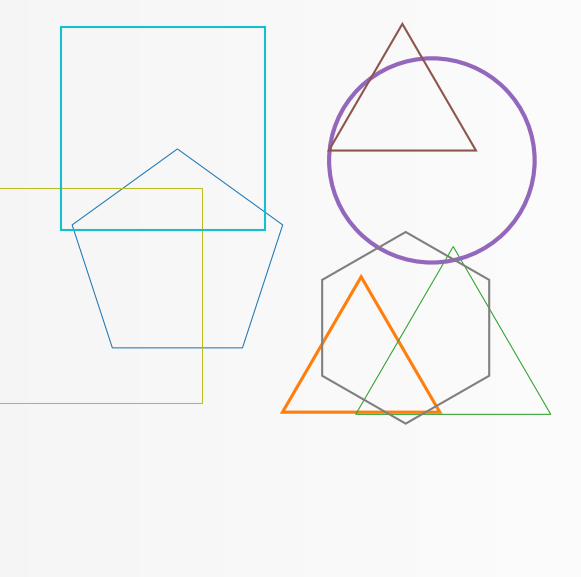[{"shape": "pentagon", "thickness": 0.5, "radius": 0.95, "center": [0.305, 0.551]}, {"shape": "triangle", "thickness": 1.5, "radius": 0.78, "center": [0.621, 0.364]}, {"shape": "triangle", "thickness": 0.5, "radius": 0.97, "center": [0.78, 0.379]}, {"shape": "circle", "thickness": 2, "radius": 0.88, "center": [0.743, 0.721]}, {"shape": "triangle", "thickness": 1, "radius": 0.73, "center": [0.692, 0.812]}, {"shape": "hexagon", "thickness": 1, "radius": 0.83, "center": [0.698, 0.431]}, {"shape": "square", "thickness": 0.5, "radius": 0.93, "center": [0.162, 0.487]}, {"shape": "square", "thickness": 1, "radius": 0.88, "center": [0.28, 0.777]}]